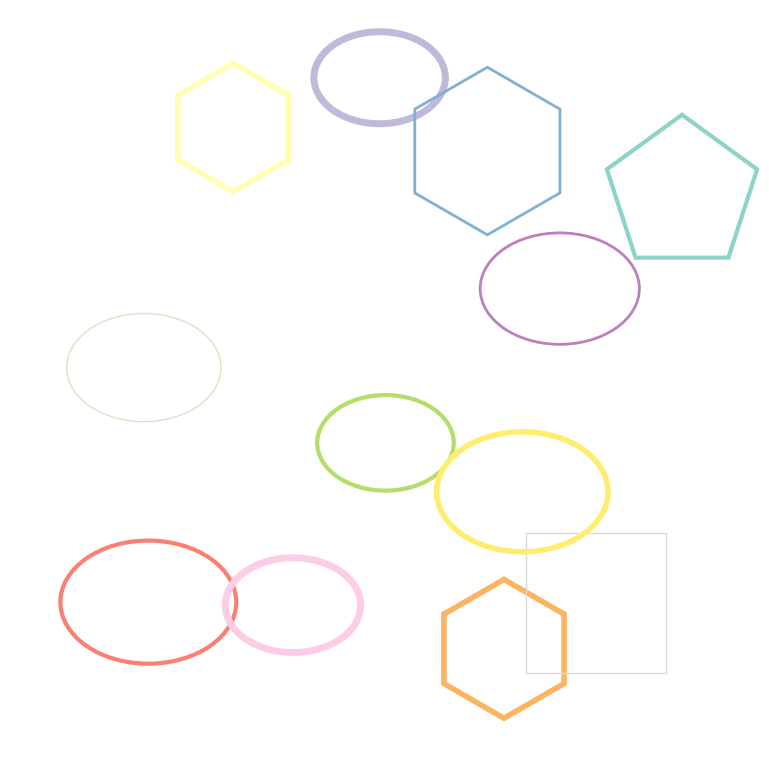[{"shape": "pentagon", "thickness": 1.5, "radius": 0.51, "center": [0.886, 0.748]}, {"shape": "hexagon", "thickness": 2, "radius": 0.42, "center": [0.303, 0.834]}, {"shape": "oval", "thickness": 2.5, "radius": 0.43, "center": [0.493, 0.899]}, {"shape": "oval", "thickness": 1.5, "radius": 0.57, "center": [0.193, 0.218]}, {"shape": "hexagon", "thickness": 1, "radius": 0.54, "center": [0.633, 0.804]}, {"shape": "hexagon", "thickness": 2, "radius": 0.45, "center": [0.655, 0.157]}, {"shape": "oval", "thickness": 1.5, "radius": 0.44, "center": [0.501, 0.425]}, {"shape": "oval", "thickness": 2.5, "radius": 0.44, "center": [0.38, 0.214]}, {"shape": "square", "thickness": 0.5, "radius": 0.45, "center": [0.774, 0.217]}, {"shape": "oval", "thickness": 1, "radius": 0.52, "center": [0.727, 0.625]}, {"shape": "oval", "thickness": 0.5, "radius": 0.5, "center": [0.187, 0.523]}, {"shape": "oval", "thickness": 2, "radius": 0.56, "center": [0.678, 0.361]}]